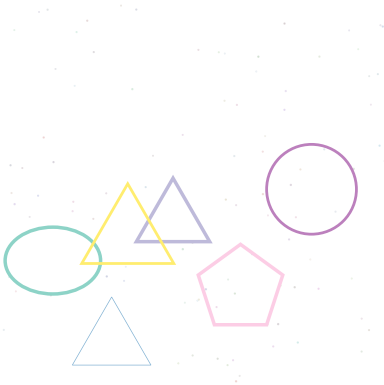[{"shape": "oval", "thickness": 2.5, "radius": 0.62, "center": [0.137, 0.323]}, {"shape": "triangle", "thickness": 2.5, "radius": 0.55, "center": [0.449, 0.427]}, {"shape": "triangle", "thickness": 0.5, "radius": 0.59, "center": [0.29, 0.111]}, {"shape": "pentagon", "thickness": 2.5, "radius": 0.58, "center": [0.625, 0.25]}, {"shape": "circle", "thickness": 2, "radius": 0.58, "center": [0.809, 0.508]}, {"shape": "triangle", "thickness": 2, "radius": 0.69, "center": [0.332, 0.385]}]